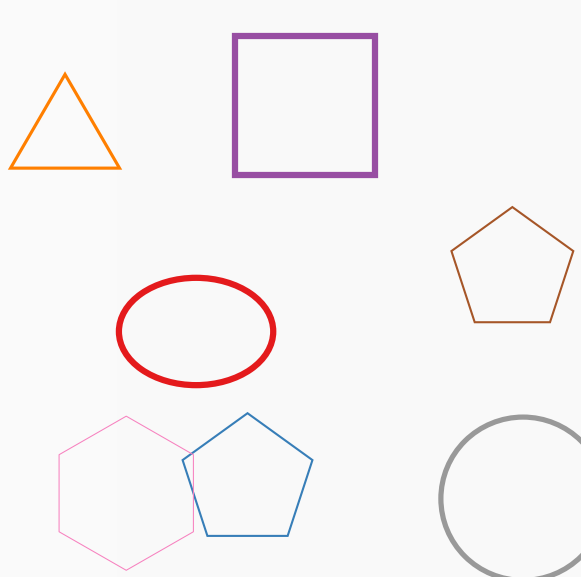[{"shape": "oval", "thickness": 3, "radius": 0.66, "center": [0.337, 0.425]}, {"shape": "pentagon", "thickness": 1, "radius": 0.59, "center": [0.426, 0.166]}, {"shape": "square", "thickness": 3, "radius": 0.6, "center": [0.525, 0.816]}, {"shape": "triangle", "thickness": 1.5, "radius": 0.54, "center": [0.112, 0.762]}, {"shape": "pentagon", "thickness": 1, "radius": 0.55, "center": [0.881, 0.53]}, {"shape": "hexagon", "thickness": 0.5, "radius": 0.67, "center": [0.217, 0.145]}, {"shape": "circle", "thickness": 2.5, "radius": 0.71, "center": [0.9, 0.136]}]